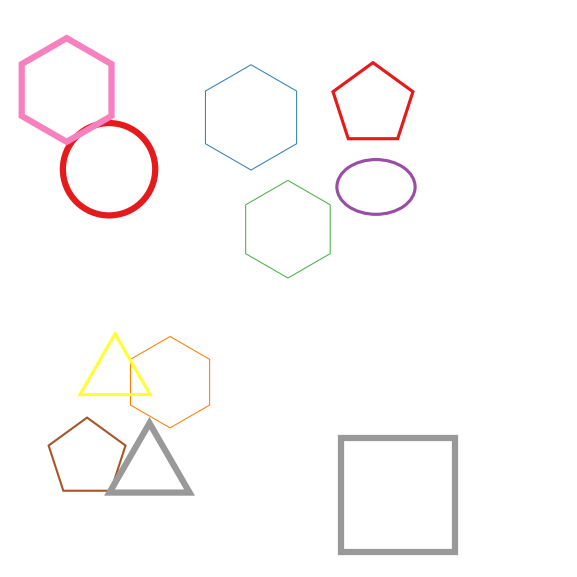[{"shape": "circle", "thickness": 3, "radius": 0.4, "center": [0.189, 0.706]}, {"shape": "pentagon", "thickness": 1.5, "radius": 0.36, "center": [0.646, 0.818]}, {"shape": "hexagon", "thickness": 0.5, "radius": 0.46, "center": [0.435, 0.796]}, {"shape": "hexagon", "thickness": 0.5, "radius": 0.42, "center": [0.499, 0.602]}, {"shape": "oval", "thickness": 1.5, "radius": 0.34, "center": [0.651, 0.675]}, {"shape": "hexagon", "thickness": 0.5, "radius": 0.4, "center": [0.294, 0.337]}, {"shape": "triangle", "thickness": 1.5, "radius": 0.35, "center": [0.199, 0.351]}, {"shape": "pentagon", "thickness": 1, "radius": 0.35, "center": [0.151, 0.206]}, {"shape": "hexagon", "thickness": 3, "radius": 0.45, "center": [0.115, 0.843]}, {"shape": "square", "thickness": 3, "radius": 0.49, "center": [0.69, 0.142]}, {"shape": "triangle", "thickness": 3, "radius": 0.4, "center": [0.259, 0.186]}]